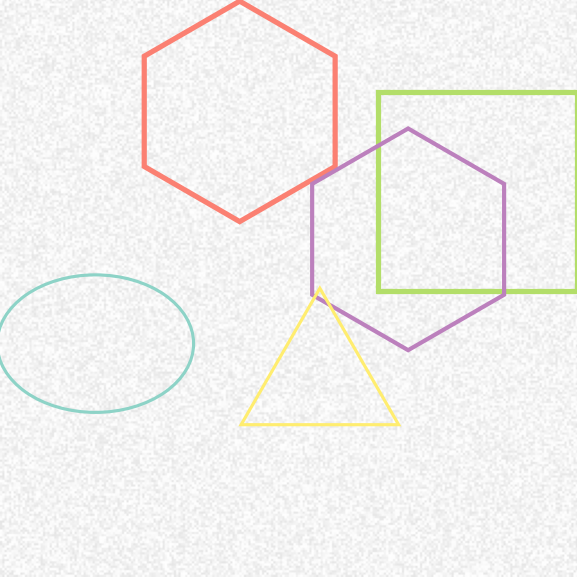[{"shape": "oval", "thickness": 1.5, "radius": 0.85, "center": [0.165, 0.404]}, {"shape": "hexagon", "thickness": 2.5, "radius": 0.95, "center": [0.415, 0.806]}, {"shape": "square", "thickness": 2.5, "radius": 0.86, "center": [0.827, 0.668]}, {"shape": "hexagon", "thickness": 2, "radius": 0.96, "center": [0.707, 0.585]}, {"shape": "triangle", "thickness": 1.5, "radius": 0.79, "center": [0.554, 0.342]}]